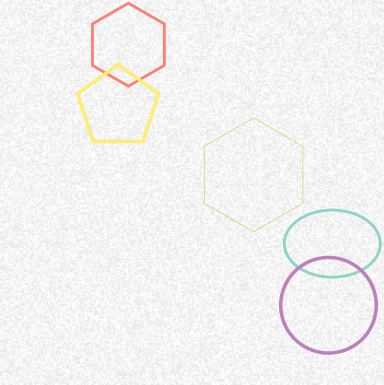[{"shape": "oval", "thickness": 2, "radius": 0.62, "center": [0.863, 0.367]}, {"shape": "hexagon", "thickness": 2, "radius": 0.54, "center": [0.333, 0.884]}, {"shape": "hexagon", "thickness": 0.5, "radius": 0.74, "center": [0.659, 0.546]}, {"shape": "circle", "thickness": 2.5, "radius": 0.62, "center": [0.853, 0.207]}, {"shape": "pentagon", "thickness": 2.5, "radius": 0.55, "center": [0.307, 0.722]}]